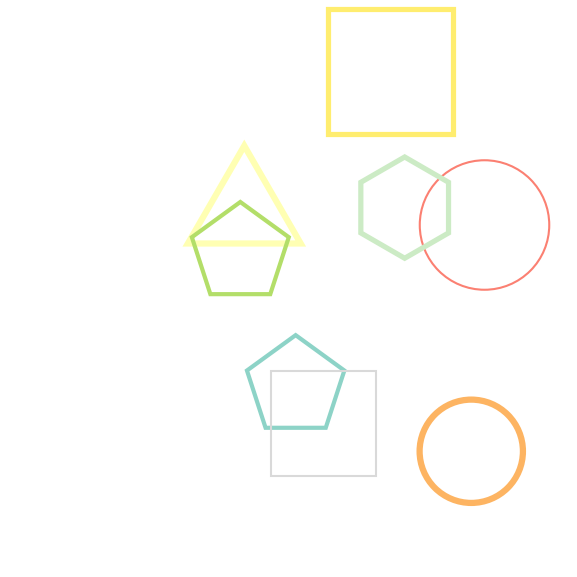[{"shape": "pentagon", "thickness": 2, "radius": 0.44, "center": [0.512, 0.33]}, {"shape": "triangle", "thickness": 3, "radius": 0.56, "center": [0.423, 0.634]}, {"shape": "circle", "thickness": 1, "radius": 0.56, "center": [0.839, 0.61]}, {"shape": "circle", "thickness": 3, "radius": 0.45, "center": [0.816, 0.218]}, {"shape": "pentagon", "thickness": 2, "radius": 0.44, "center": [0.416, 0.561]}, {"shape": "square", "thickness": 1, "radius": 0.45, "center": [0.56, 0.265]}, {"shape": "hexagon", "thickness": 2.5, "radius": 0.44, "center": [0.701, 0.64]}, {"shape": "square", "thickness": 2.5, "radius": 0.54, "center": [0.676, 0.875]}]